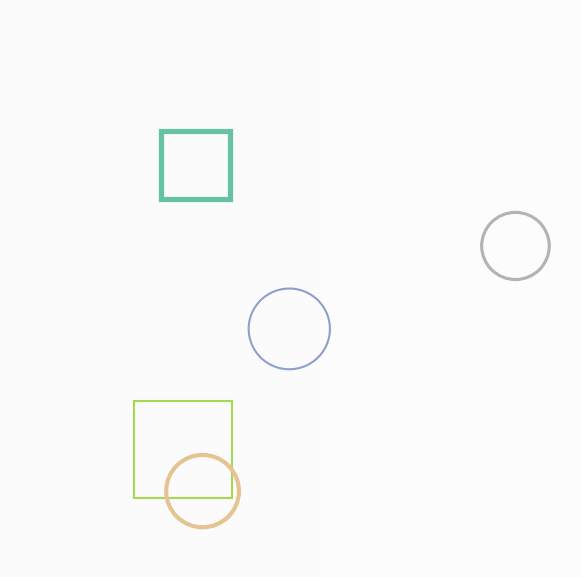[{"shape": "square", "thickness": 2.5, "radius": 0.29, "center": [0.336, 0.713]}, {"shape": "circle", "thickness": 1, "radius": 0.35, "center": [0.498, 0.43]}, {"shape": "square", "thickness": 1, "radius": 0.42, "center": [0.315, 0.221]}, {"shape": "circle", "thickness": 2, "radius": 0.31, "center": [0.348, 0.149]}, {"shape": "circle", "thickness": 1.5, "radius": 0.29, "center": [0.887, 0.573]}]